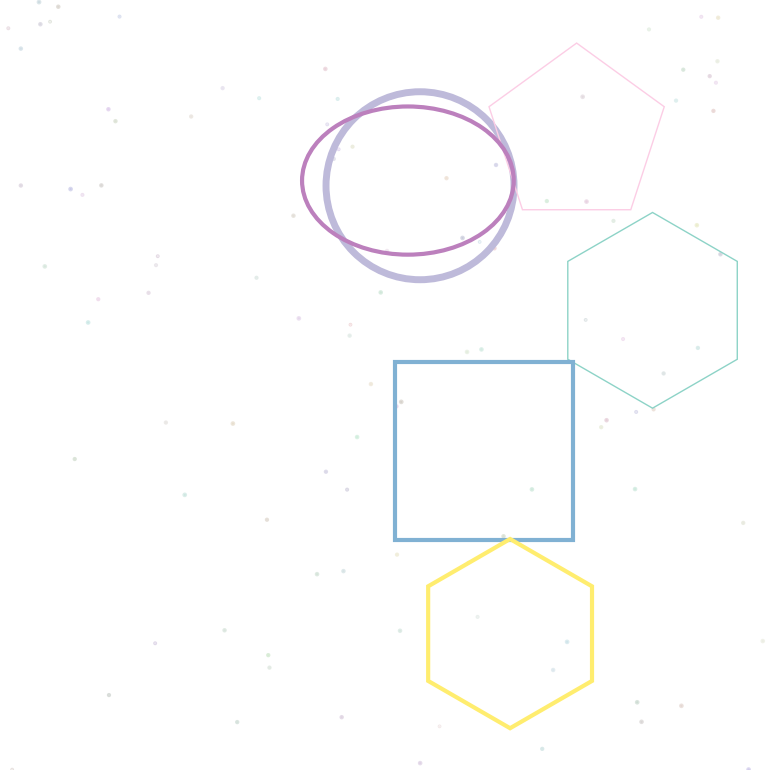[{"shape": "hexagon", "thickness": 0.5, "radius": 0.64, "center": [0.847, 0.597]}, {"shape": "circle", "thickness": 2.5, "radius": 0.61, "center": [0.545, 0.759]}, {"shape": "square", "thickness": 1.5, "radius": 0.58, "center": [0.629, 0.415]}, {"shape": "pentagon", "thickness": 0.5, "radius": 0.6, "center": [0.749, 0.824]}, {"shape": "oval", "thickness": 1.5, "radius": 0.69, "center": [0.53, 0.765]}, {"shape": "hexagon", "thickness": 1.5, "radius": 0.61, "center": [0.662, 0.177]}]